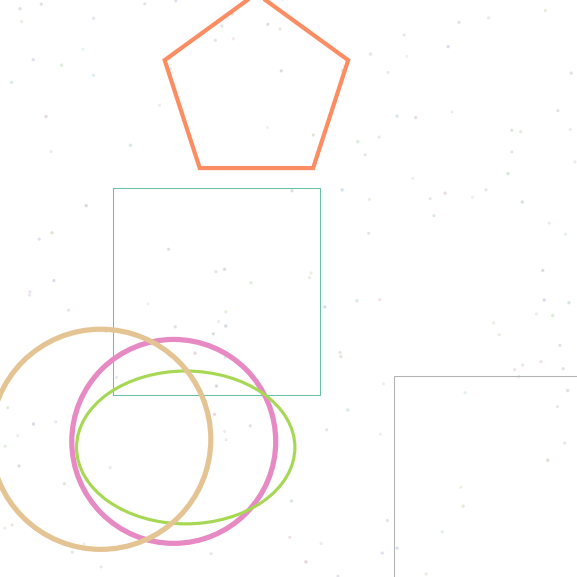[{"shape": "square", "thickness": 0.5, "radius": 0.9, "center": [0.375, 0.494]}, {"shape": "pentagon", "thickness": 2, "radius": 0.84, "center": [0.444, 0.843]}, {"shape": "circle", "thickness": 2.5, "radius": 0.88, "center": [0.301, 0.235]}, {"shape": "oval", "thickness": 1.5, "radius": 0.95, "center": [0.322, 0.224]}, {"shape": "circle", "thickness": 2.5, "radius": 0.95, "center": [0.174, 0.238]}, {"shape": "square", "thickness": 0.5, "radius": 0.97, "center": [0.876, 0.153]}]